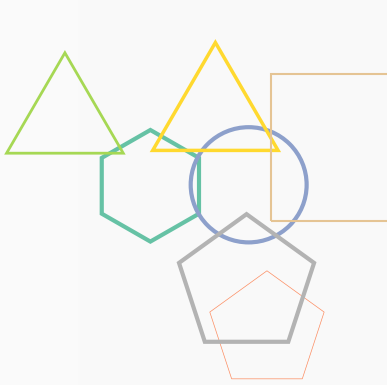[{"shape": "hexagon", "thickness": 3, "radius": 0.72, "center": [0.388, 0.517]}, {"shape": "pentagon", "thickness": 0.5, "radius": 0.78, "center": [0.689, 0.142]}, {"shape": "circle", "thickness": 3, "radius": 0.75, "center": [0.642, 0.52]}, {"shape": "triangle", "thickness": 2, "radius": 0.87, "center": [0.168, 0.689]}, {"shape": "triangle", "thickness": 2.5, "radius": 0.93, "center": [0.556, 0.703]}, {"shape": "square", "thickness": 1.5, "radius": 0.96, "center": [0.891, 0.617]}, {"shape": "pentagon", "thickness": 3, "radius": 0.92, "center": [0.636, 0.261]}]